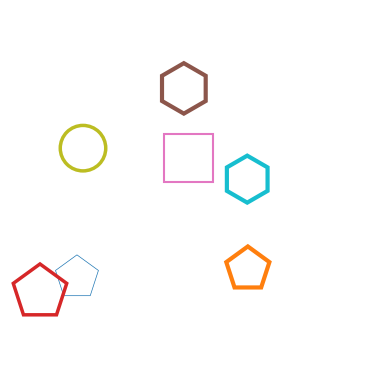[{"shape": "pentagon", "thickness": 0.5, "radius": 0.29, "center": [0.2, 0.279]}, {"shape": "pentagon", "thickness": 3, "radius": 0.29, "center": [0.644, 0.301]}, {"shape": "pentagon", "thickness": 2.5, "radius": 0.36, "center": [0.104, 0.241]}, {"shape": "hexagon", "thickness": 3, "radius": 0.33, "center": [0.478, 0.77]}, {"shape": "square", "thickness": 1.5, "radius": 0.32, "center": [0.49, 0.59]}, {"shape": "circle", "thickness": 2.5, "radius": 0.3, "center": [0.216, 0.615]}, {"shape": "hexagon", "thickness": 3, "radius": 0.31, "center": [0.642, 0.535]}]